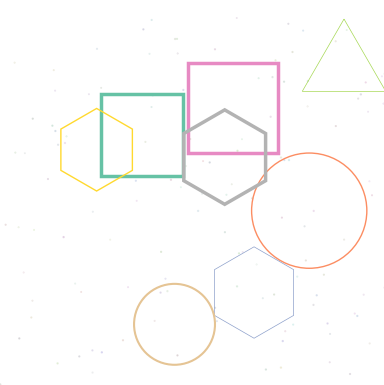[{"shape": "square", "thickness": 2.5, "radius": 0.53, "center": [0.369, 0.649]}, {"shape": "circle", "thickness": 1, "radius": 0.75, "center": [0.803, 0.453]}, {"shape": "hexagon", "thickness": 0.5, "radius": 0.59, "center": [0.66, 0.24]}, {"shape": "square", "thickness": 2.5, "radius": 0.59, "center": [0.605, 0.72]}, {"shape": "triangle", "thickness": 0.5, "radius": 0.63, "center": [0.894, 0.825]}, {"shape": "hexagon", "thickness": 1, "radius": 0.54, "center": [0.251, 0.611]}, {"shape": "circle", "thickness": 1.5, "radius": 0.53, "center": [0.453, 0.158]}, {"shape": "hexagon", "thickness": 2.5, "radius": 0.61, "center": [0.584, 0.592]}]